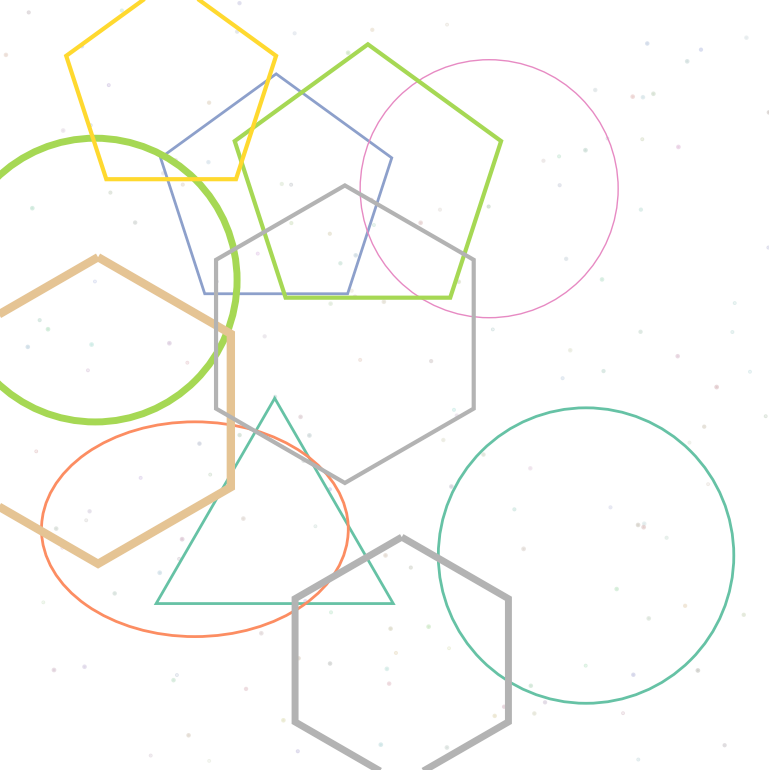[{"shape": "circle", "thickness": 1, "radius": 0.96, "center": [0.761, 0.278]}, {"shape": "triangle", "thickness": 1, "radius": 0.89, "center": [0.357, 0.305]}, {"shape": "oval", "thickness": 1, "radius": 1.0, "center": [0.253, 0.313]}, {"shape": "pentagon", "thickness": 1, "radius": 0.79, "center": [0.359, 0.746]}, {"shape": "circle", "thickness": 0.5, "radius": 0.84, "center": [0.635, 0.755]}, {"shape": "circle", "thickness": 2.5, "radius": 0.92, "center": [0.124, 0.636]}, {"shape": "pentagon", "thickness": 1.5, "radius": 0.91, "center": [0.478, 0.761]}, {"shape": "pentagon", "thickness": 1.5, "radius": 0.72, "center": [0.222, 0.883]}, {"shape": "hexagon", "thickness": 3, "radius": 1.0, "center": [0.127, 0.467]}, {"shape": "hexagon", "thickness": 2.5, "radius": 0.8, "center": [0.522, 0.142]}, {"shape": "hexagon", "thickness": 1.5, "radius": 0.97, "center": [0.448, 0.566]}]